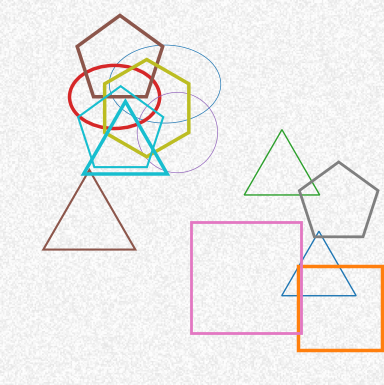[{"shape": "triangle", "thickness": 1, "radius": 0.56, "center": [0.828, 0.288]}, {"shape": "oval", "thickness": 0.5, "radius": 0.72, "center": [0.429, 0.782]}, {"shape": "square", "thickness": 2.5, "radius": 0.55, "center": [0.883, 0.201]}, {"shape": "triangle", "thickness": 1, "radius": 0.57, "center": [0.732, 0.55]}, {"shape": "oval", "thickness": 2.5, "radius": 0.59, "center": [0.298, 0.748]}, {"shape": "circle", "thickness": 0.5, "radius": 0.52, "center": [0.461, 0.656]}, {"shape": "pentagon", "thickness": 2.5, "radius": 0.58, "center": [0.312, 0.843]}, {"shape": "triangle", "thickness": 1.5, "radius": 0.69, "center": [0.232, 0.421]}, {"shape": "square", "thickness": 2, "radius": 0.71, "center": [0.639, 0.279]}, {"shape": "pentagon", "thickness": 2, "radius": 0.54, "center": [0.88, 0.472]}, {"shape": "hexagon", "thickness": 2.5, "radius": 0.63, "center": [0.381, 0.719]}, {"shape": "pentagon", "thickness": 1.5, "radius": 0.58, "center": [0.313, 0.66]}, {"shape": "triangle", "thickness": 2.5, "radius": 0.63, "center": [0.326, 0.611]}]